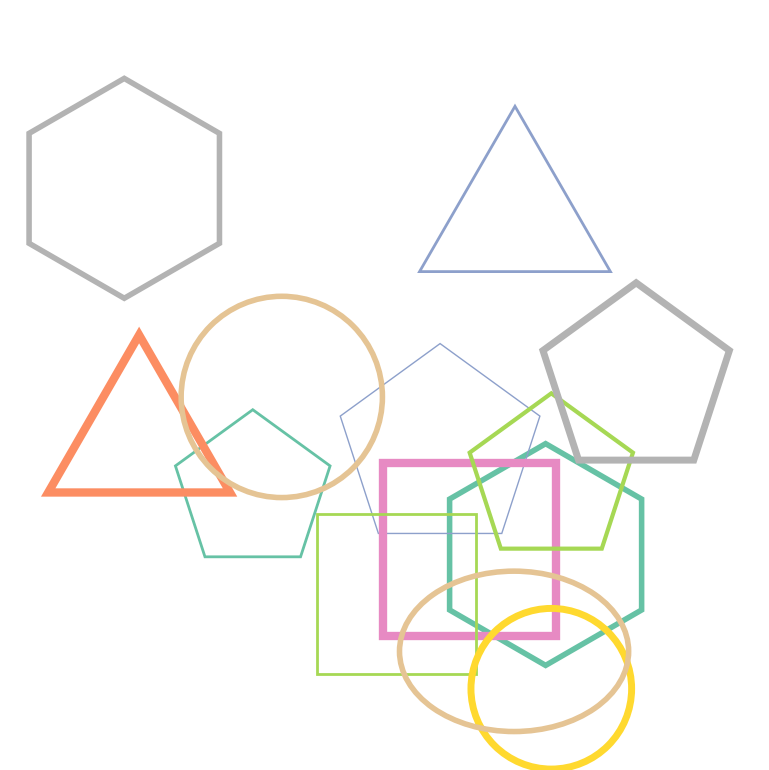[{"shape": "pentagon", "thickness": 1, "radius": 0.53, "center": [0.328, 0.362]}, {"shape": "hexagon", "thickness": 2, "radius": 0.72, "center": [0.709, 0.28]}, {"shape": "triangle", "thickness": 3, "radius": 0.68, "center": [0.181, 0.429]}, {"shape": "triangle", "thickness": 1, "radius": 0.72, "center": [0.669, 0.719]}, {"shape": "pentagon", "thickness": 0.5, "radius": 0.68, "center": [0.572, 0.417]}, {"shape": "square", "thickness": 3, "radius": 0.56, "center": [0.61, 0.286]}, {"shape": "square", "thickness": 1, "radius": 0.52, "center": [0.515, 0.228]}, {"shape": "pentagon", "thickness": 1.5, "radius": 0.56, "center": [0.716, 0.378]}, {"shape": "circle", "thickness": 2.5, "radius": 0.52, "center": [0.716, 0.106]}, {"shape": "oval", "thickness": 2, "radius": 0.74, "center": [0.668, 0.154]}, {"shape": "circle", "thickness": 2, "radius": 0.65, "center": [0.366, 0.485]}, {"shape": "hexagon", "thickness": 2, "radius": 0.71, "center": [0.161, 0.755]}, {"shape": "pentagon", "thickness": 2.5, "radius": 0.64, "center": [0.826, 0.505]}]